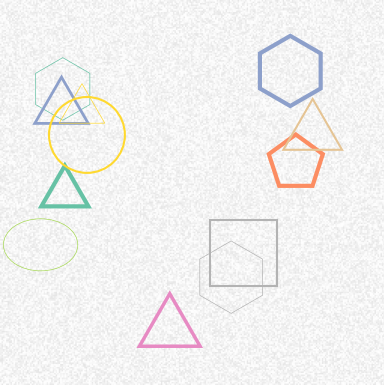[{"shape": "hexagon", "thickness": 0.5, "radius": 0.41, "center": [0.163, 0.769]}, {"shape": "triangle", "thickness": 3, "radius": 0.35, "center": [0.168, 0.499]}, {"shape": "pentagon", "thickness": 3, "radius": 0.37, "center": [0.768, 0.577]}, {"shape": "hexagon", "thickness": 3, "radius": 0.46, "center": [0.754, 0.816]}, {"shape": "triangle", "thickness": 2, "radius": 0.4, "center": [0.16, 0.72]}, {"shape": "triangle", "thickness": 2.5, "radius": 0.45, "center": [0.441, 0.146]}, {"shape": "oval", "thickness": 0.5, "radius": 0.48, "center": [0.105, 0.364]}, {"shape": "circle", "thickness": 1.5, "radius": 0.49, "center": [0.226, 0.649]}, {"shape": "triangle", "thickness": 0.5, "radius": 0.34, "center": [0.213, 0.714]}, {"shape": "triangle", "thickness": 1.5, "radius": 0.44, "center": [0.812, 0.655]}, {"shape": "square", "thickness": 1.5, "radius": 0.43, "center": [0.633, 0.343]}, {"shape": "hexagon", "thickness": 0.5, "radius": 0.47, "center": [0.6, 0.28]}]